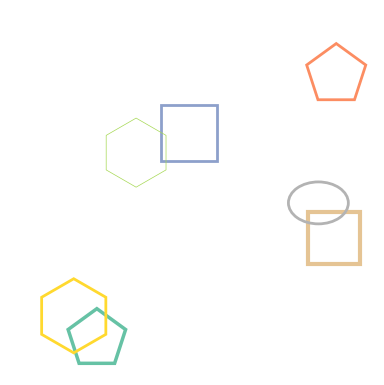[{"shape": "pentagon", "thickness": 2.5, "radius": 0.39, "center": [0.252, 0.12]}, {"shape": "pentagon", "thickness": 2, "radius": 0.4, "center": [0.873, 0.806]}, {"shape": "square", "thickness": 2, "radius": 0.37, "center": [0.491, 0.655]}, {"shape": "hexagon", "thickness": 0.5, "radius": 0.45, "center": [0.354, 0.604]}, {"shape": "hexagon", "thickness": 2, "radius": 0.48, "center": [0.192, 0.18]}, {"shape": "square", "thickness": 3, "radius": 0.34, "center": [0.867, 0.382]}, {"shape": "oval", "thickness": 2, "radius": 0.39, "center": [0.827, 0.473]}]